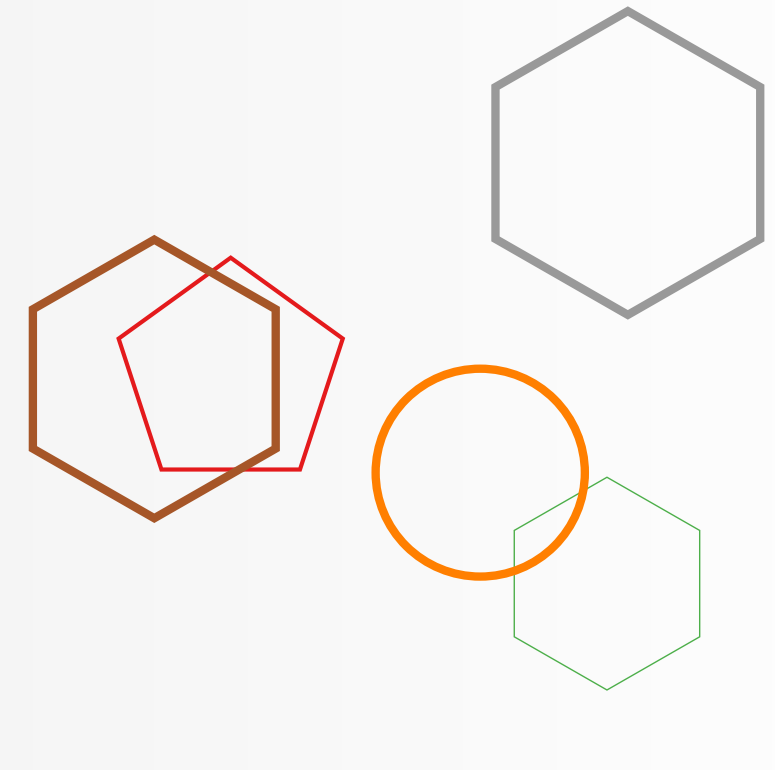[{"shape": "pentagon", "thickness": 1.5, "radius": 0.76, "center": [0.298, 0.513]}, {"shape": "hexagon", "thickness": 0.5, "radius": 0.69, "center": [0.783, 0.242]}, {"shape": "circle", "thickness": 3, "radius": 0.67, "center": [0.62, 0.386]}, {"shape": "hexagon", "thickness": 3, "radius": 0.9, "center": [0.199, 0.508]}, {"shape": "hexagon", "thickness": 3, "radius": 0.99, "center": [0.81, 0.788]}]